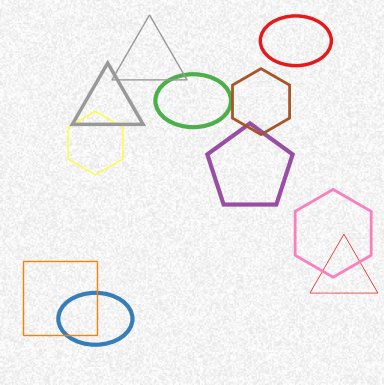[{"shape": "triangle", "thickness": 0.5, "radius": 0.51, "center": [0.893, 0.29]}, {"shape": "oval", "thickness": 2.5, "radius": 0.46, "center": [0.768, 0.894]}, {"shape": "oval", "thickness": 3, "radius": 0.48, "center": [0.248, 0.172]}, {"shape": "oval", "thickness": 3, "radius": 0.49, "center": [0.502, 0.738]}, {"shape": "pentagon", "thickness": 3, "radius": 0.58, "center": [0.649, 0.563]}, {"shape": "square", "thickness": 1, "radius": 0.48, "center": [0.155, 0.226]}, {"shape": "hexagon", "thickness": 1, "radius": 0.41, "center": [0.248, 0.628]}, {"shape": "hexagon", "thickness": 2, "radius": 0.43, "center": [0.678, 0.736]}, {"shape": "hexagon", "thickness": 2, "radius": 0.57, "center": [0.865, 0.394]}, {"shape": "triangle", "thickness": 1, "radius": 0.56, "center": [0.388, 0.849]}, {"shape": "triangle", "thickness": 2.5, "radius": 0.53, "center": [0.28, 0.73]}]